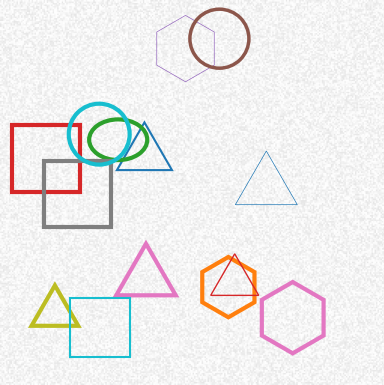[{"shape": "triangle", "thickness": 0.5, "radius": 0.46, "center": [0.692, 0.515]}, {"shape": "triangle", "thickness": 1.5, "radius": 0.41, "center": [0.375, 0.599]}, {"shape": "hexagon", "thickness": 3, "radius": 0.39, "center": [0.593, 0.254]}, {"shape": "oval", "thickness": 3, "radius": 0.38, "center": [0.307, 0.637]}, {"shape": "triangle", "thickness": 1, "radius": 0.36, "center": [0.61, 0.269]}, {"shape": "square", "thickness": 3, "radius": 0.44, "center": [0.119, 0.589]}, {"shape": "hexagon", "thickness": 0.5, "radius": 0.43, "center": [0.482, 0.874]}, {"shape": "circle", "thickness": 2.5, "radius": 0.38, "center": [0.57, 0.9]}, {"shape": "triangle", "thickness": 3, "radius": 0.45, "center": [0.379, 0.278]}, {"shape": "hexagon", "thickness": 3, "radius": 0.46, "center": [0.76, 0.175]}, {"shape": "square", "thickness": 3, "radius": 0.43, "center": [0.201, 0.496]}, {"shape": "triangle", "thickness": 3, "radius": 0.35, "center": [0.143, 0.189]}, {"shape": "circle", "thickness": 3, "radius": 0.4, "center": [0.258, 0.652]}, {"shape": "square", "thickness": 1.5, "radius": 0.39, "center": [0.26, 0.149]}]